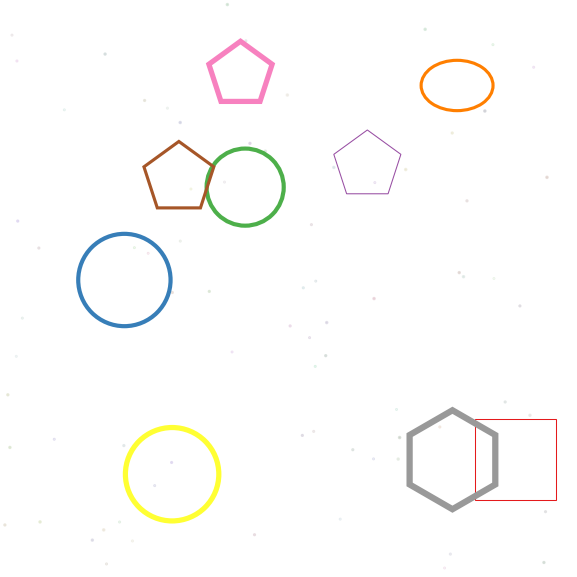[{"shape": "square", "thickness": 0.5, "radius": 0.35, "center": [0.893, 0.204]}, {"shape": "circle", "thickness": 2, "radius": 0.4, "center": [0.215, 0.514]}, {"shape": "circle", "thickness": 2, "radius": 0.33, "center": [0.425, 0.675]}, {"shape": "pentagon", "thickness": 0.5, "radius": 0.31, "center": [0.636, 0.713]}, {"shape": "oval", "thickness": 1.5, "radius": 0.31, "center": [0.791, 0.851]}, {"shape": "circle", "thickness": 2.5, "radius": 0.4, "center": [0.298, 0.178]}, {"shape": "pentagon", "thickness": 1.5, "radius": 0.32, "center": [0.31, 0.691]}, {"shape": "pentagon", "thickness": 2.5, "radius": 0.29, "center": [0.416, 0.87]}, {"shape": "hexagon", "thickness": 3, "radius": 0.43, "center": [0.783, 0.203]}]